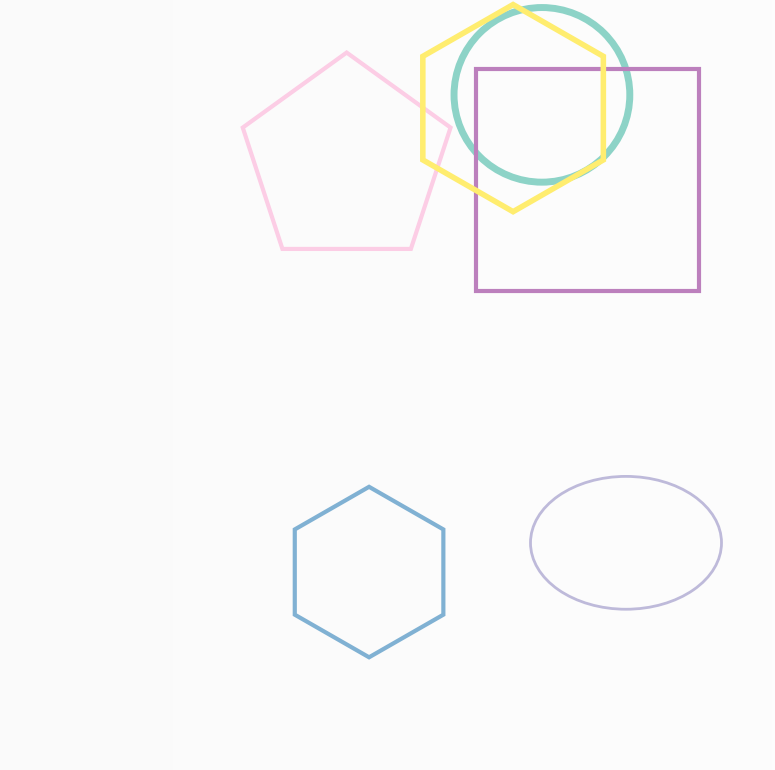[{"shape": "circle", "thickness": 2.5, "radius": 0.57, "center": [0.699, 0.877]}, {"shape": "oval", "thickness": 1, "radius": 0.62, "center": [0.808, 0.295]}, {"shape": "hexagon", "thickness": 1.5, "radius": 0.55, "center": [0.476, 0.257]}, {"shape": "pentagon", "thickness": 1.5, "radius": 0.7, "center": [0.447, 0.791]}, {"shape": "square", "thickness": 1.5, "radius": 0.72, "center": [0.758, 0.766]}, {"shape": "hexagon", "thickness": 2, "radius": 0.67, "center": [0.662, 0.86]}]